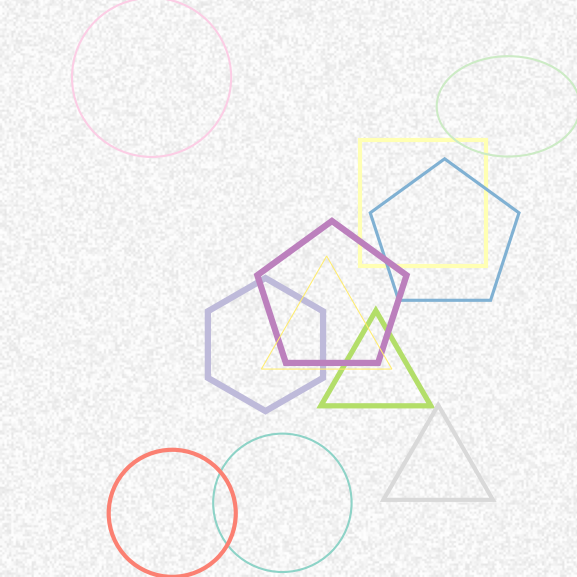[{"shape": "circle", "thickness": 1, "radius": 0.6, "center": [0.489, 0.128]}, {"shape": "square", "thickness": 2, "radius": 0.55, "center": [0.732, 0.648]}, {"shape": "hexagon", "thickness": 3, "radius": 0.58, "center": [0.46, 0.402]}, {"shape": "circle", "thickness": 2, "radius": 0.55, "center": [0.298, 0.11]}, {"shape": "pentagon", "thickness": 1.5, "radius": 0.68, "center": [0.77, 0.589]}, {"shape": "triangle", "thickness": 2.5, "radius": 0.55, "center": [0.651, 0.351]}, {"shape": "circle", "thickness": 1, "radius": 0.69, "center": [0.262, 0.865]}, {"shape": "triangle", "thickness": 2, "radius": 0.55, "center": [0.759, 0.188]}, {"shape": "pentagon", "thickness": 3, "radius": 0.68, "center": [0.575, 0.481]}, {"shape": "oval", "thickness": 1, "radius": 0.62, "center": [0.88, 0.815]}, {"shape": "triangle", "thickness": 0.5, "radius": 0.65, "center": [0.566, 0.425]}]